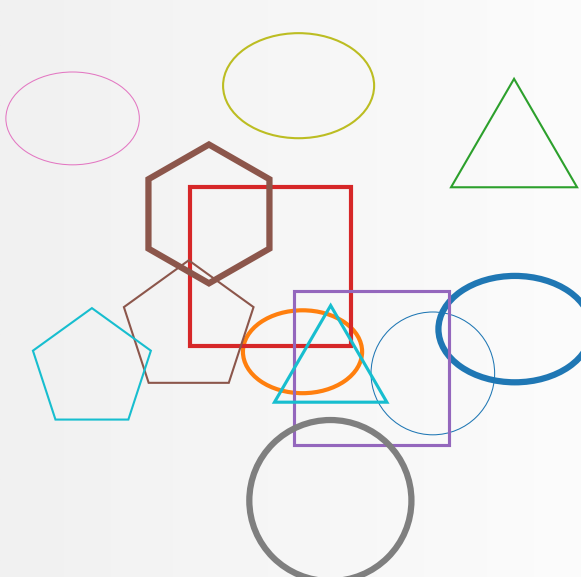[{"shape": "circle", "thickness": 0.5, "radius": 0.53, "center": [0.745, 0.353]}, {"shape": "oval", "thickness": 3, "radius": 0.66, "center": [0.886, 0.429]}, {"shape": "oval", "thickness": 2, "radius": 0.51, "center": [0.52, 0.39]}, {"shape": "triangle", "thickness": 1, "radius": 0.63, "center": [0.884, 0.737]}, {"shape": "square", "thickness": 2, "radius": 0.69, "center": [0.466, 0.538]}, {"shape": "square", "thickness": 1.5, "radius": 0.67, "center": [0.639, 0.362]}, {"shape": "pentagon", "thickness": 1, "radius": 0.59, "center": [0.325, 0.431]}, {"shape": "hexagon", "thickness": 3, "radius": 0.6, "center": [0.359, 0.629]}, {"shape": "oval", "thickness": 0.5, "radius": 0.57, "center": [0.125, 0.794]}, {"shape": "circle", "thickness": 3, "radius": 0.7, "center": [0.568, 0.132]}, {"shape": "oval", "thickness": 1, "radius": 0.65, "center": [0.514, 0.851]}, {"shape": "triangle", "thickness": 1.5, "radius": 0.56, "center": [0.569, 0.359]}, {"shape": "pentagon", "thickness": 1, "radius": 0.53, "center": [0.158, 0.359]}]